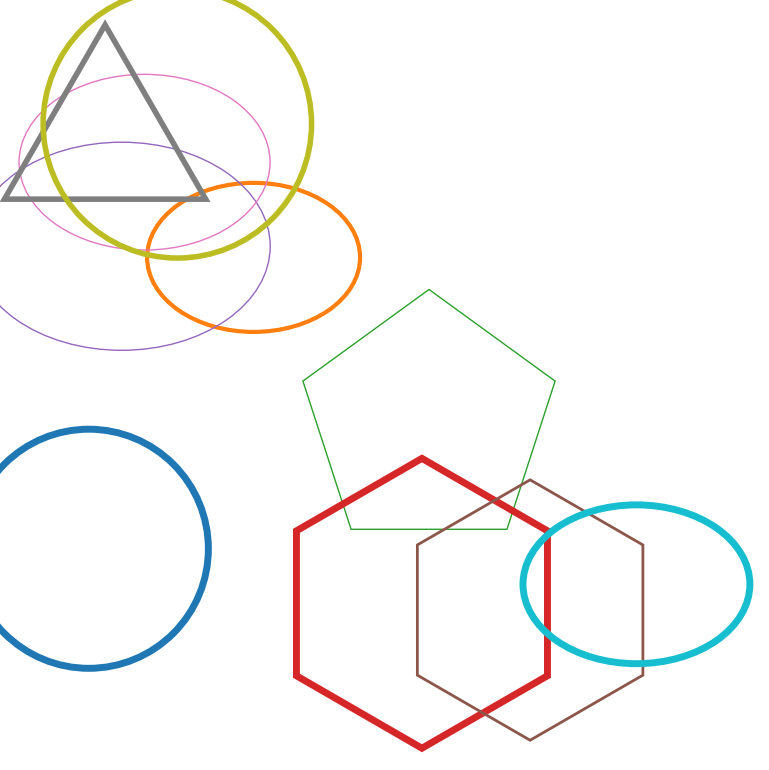[{"shape": "circle", "thickness": 2.5, "radius": 0.78, "center": [0.115, 0.287]}, {"shape": "oval", "thickness": 1.5, "radius": 0.69, "center": [0.329, 0.666]}, {"shape": "pentagon", "thickness": 0.5, "radius": 0.86, "center": [0.557, 0.452]}, {"shape": "hexagon", "thickness": 2.5, "radius": 0.94, "center": [0.548, 0.216]}, {"shape": "oval", "thickness": 0.5, "radius": 0.97, "center": [0.158, 0.68]}, {"shape": "hexagon", "thickness": 1, "radius": 0.85, "center": [0.688, 0.208]}, {"shape": "oval", "thickness": 0.5, "radius": 0.81, "center": [0.188, 0.789]}, {"shape": "triangle", "thickness": 2, "radius": 0.75, "center": [0.136, 0.817]}, {"shape": "circle", "thickness": 2, "radius": 0.87, "center": [0.23, 0.839]}, {"shape": "oval", "thickness": 2.5, "radius": 0.74, "center": [0.827, 0.241]}]